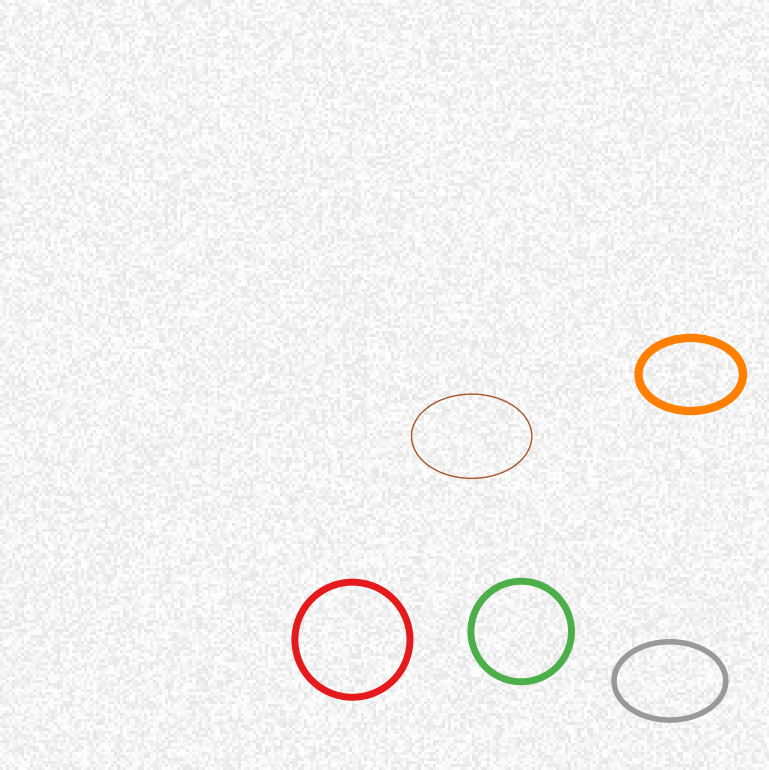[{"shape": "circle", "thickness": 2.5, "radius": 0.37, "center": [0.458, 0.169]}, {"shape": "circle", "thickness": 2.5, "radius": 0.33, "center": [0.677, 0.18]}, {"shape": "oval", "thickness": 3, "radius": 0.34, "center": [0.897, 0.514]}, {"shape": "oval", "thickness": 0.5, "radius": 0.39, "center": [0.613, 0.433]}, {"shape": "oval", "thickness": 2, "radius": 0.36, "center": [0.87, 0.116]}]